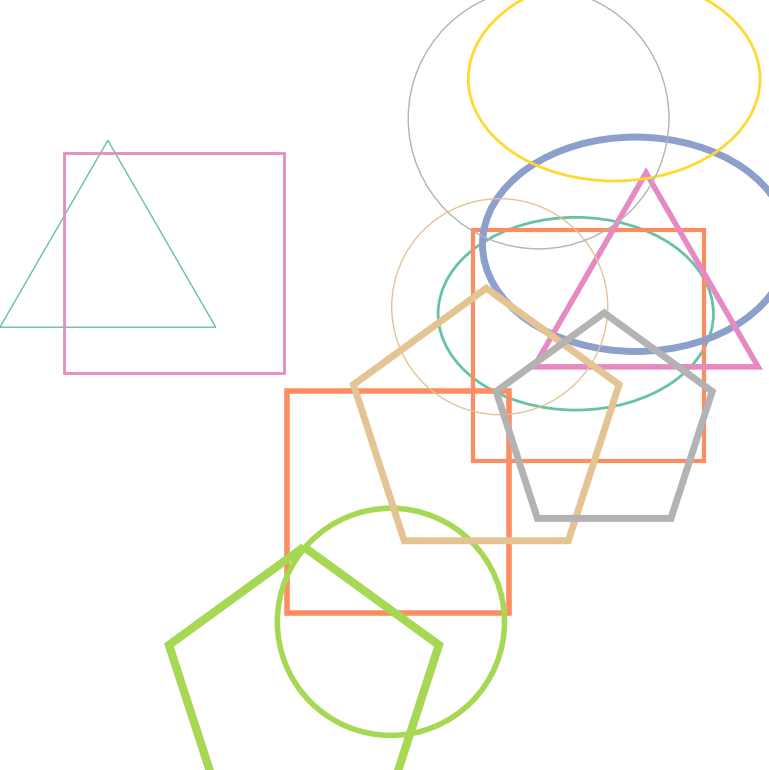[{"shape": "triangle", "thickness": 0.5, "radius": 0.81, "center": [0.14, 0.656]}, {"shape": "oval", "thickness": 1, "radius": 0.89, "center": [0.748, 0.593]}, {"shape": "square", "thickness": 1.5, "radius": 0.75, "center": [0.764, 0.552]}, {"shape": "square", "thickness": 2, "radius": 0.72, "center": [0.517, 0.348]}, {"shape": "oval", "thickness": 2.5, "radius": 0.99, "center": [0.825, 0.683]}, {"shape": "square", "thickness": 1, "radius": 0.71, "center": [0.226, 0.659]}, {"shape": "triangle", "thickness": 2, "radius": 0.84, "center": [0.839, 0.608]}, {"shape": "pentagon", "thickness": 3, "radius": 0.92, "center": [0.395, 0.105]}, {"shape": "circle", "thickness": 2, "radius": 0.74, "center": [0.508, 0.192]}, {"shape": "oval", "thickness": 1, "radius": 0.95, "center": [0.798, 0.898]}, {"shape": "pentagon", "thickness": 2.5, "radius": 0.91, "center": [0.632, 0.444]}, {"shape": "circle", "thickness": 0.5, "radius": 0.7, "center": [0.649, 0.602]}, {"shape": "pentagon", "thickness": 2.5, "radius": 0.74, "center": [0.785, 0.446]}, {"shape": "circle", "thickness": 0.5, "radius": 0.85, "center": [0.699, 0.846]}]